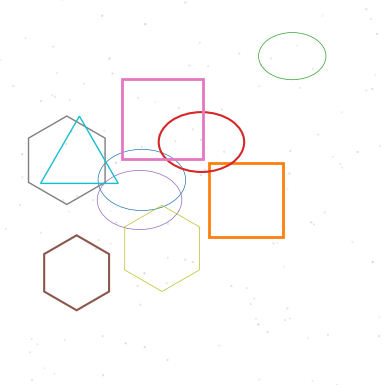[{"shape": "oval", "thickness": 0.5, "radius": 0.57, "center": [0.368, 0.533]}, {"shape": "square", "thickness": 2, "radius": 0.48, "center": [0.639, 0.481]}, {"shape": "oval", "thickness": 0.5, "radius": 0.44, "center": [0.759, 0.854]}, {"shape": "oval", "thickness": 1.5, "radius": 0.56, "center": [0.523, 0.631]}, {"shape": "oval", "thickness": 0.5, "radius": 0.55, "center": [0.362, 0.481]}, {"shape": "hexagon", "thickness": 1.5, "radius": 0.49, "center": [0.199, 0.291]}, {"shape": "square", "thickness": 2, "radius": 0.52, "center": [0.423, 0.69]}, {"shape": "hexagon", "thickness": 1, "radius": 0.57, "center": [0.174, 0.584]}, {"shape": "hexagon", "thickness": 0.5, "radius": 0.56, "center": [0.421, 0.355]}, {"shape": "triangle", "thickness": 1, "radius": 0.58, "center": [0.206, 0.582]}]